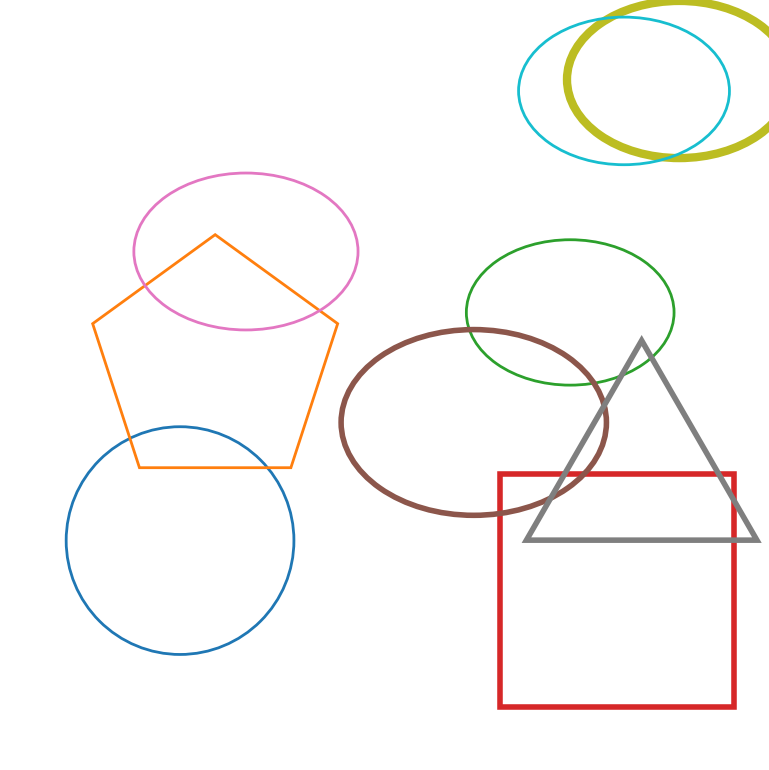[{"shape": "circle", "thickness": 1, "radius": 0.74, "center": [0.234, 0.298]}, {"shape": "pentagon", "thickness": 1, "radius": 0.84, "center": [0.279, 0.528]}, {"shape": "oval", "thickness": 1, "radius": 0.67, "center": [0.741, 0.594]}, {"shape": "square", "thickness": 2, "radius": 0.76, "center": [0.801, 0.233]}, {"shape": "oval", "thickness": 2, "radius": 0.86, "center": [0.615, 0.451]}, {"shape": "oval", "thickness": 1, "radius": 0.73, "center": [0.319, 0.673]}, {"shape": "triangle", "thickness": 2, "radius": 0.86, "center": [0.833, 0.385]}, {"shape": "oval", "thickness": 3, "radius": 0.73, "center": [0.882, 0.897]}, {"shape": "oval", "thickness": 1, "radius": 0.68, "center": [0.81, 0.882]}]